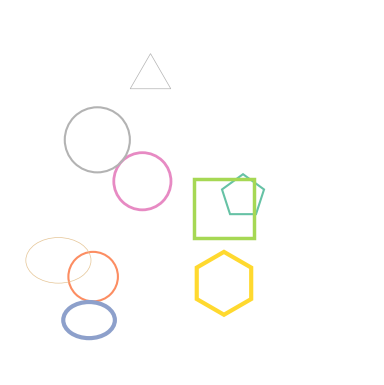[{"shape": "pentagon", "thickness": 1.5, "radius": 0.29, "center": [0.631, 0.49]}, {"shape": "circle", "thickness": 1.5, "radius": 0.32, "center": [0.242, 0.282]}, {"shape": "oval", "thickness": 3, "radius": 0.34, "center": [0.231, 0.169]}, {"shape": "circle", "thickness": 2, "radius": 0.37, "center": [0.37, 0.529]}, {"shape": "square", "thickness": 2.5, "radius": 0.39, "center": [0.582, 0.459]}, {"shape": "hexagon", "thickness": 3, "radius": 0.41, "center": [0.582, 0.264]}, {"shape": "oval", "thickness": 0.5, "radius": 0.42, "center": [0.152, 0.324]}, {"shape": "triangle", "thickness": 0.5, "radius": 0.3, "center": [0.391, 0.8]}, {"shape": "circle", "thickness": 1.5, "radius": 0.42, "center": [0.253, 0.637]}]